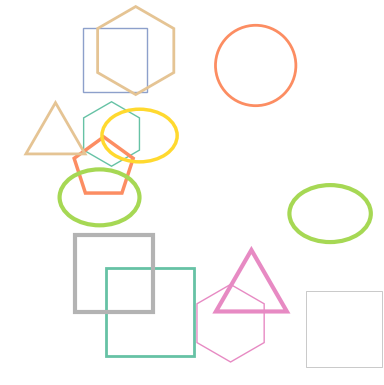[{"shape": "hexagon", "thickness": 1, "radius": 0.42, "center": [0.29, 0.652]}, {"shape": "square", "thickness": 2, "radius": 0.57, "center": [0.389, 0.19]}, {"shape": "pentagon", "thickness": 2.5, "radius": 0.4, "center": [0.269, 0.564]}, {"shape": "circle", "thickness": 2, "radius": 0.52, "center": [0.664, 0.83]}, {"shape": "square", "thickness": 1, "radius": 0.41, "center": [0.298, 0.845]}, {"shape": "hexagon", "thickness": 1, "radius": 0.5, "center": [0.599, 0.161]}, {"shape": "triangle", "thickness": 3, "radius": 0.53, "center": [0.653, 0.244]}, {"shape": "oval", "thickness": 3, "radius": 0.52, "center": [0.259, 0.487]}, {"shape": "oval", "thickness": 3, "radius": 0.53, "center": [0.857, 0.445]}, {"shape": "oval", "thickness": 2.5, "radius": 0.49, "center": [0.363, 0.648]}, {"shape": "hexagon", "thickness": 2, "radius": 0.57, "center": [0.353, 0.869]}, {"shape": "triangle", "thickness": 2, "radius": 0.44, "center": [0.144, 0.645]}, {"shape": "square", "thickness": 0.5, "radius": 0.49, "center": [0.893, 0.146]}, {"shape": "square", "thickness": 3, "radius": 0.5, "center": [0.296, 0.29]}]